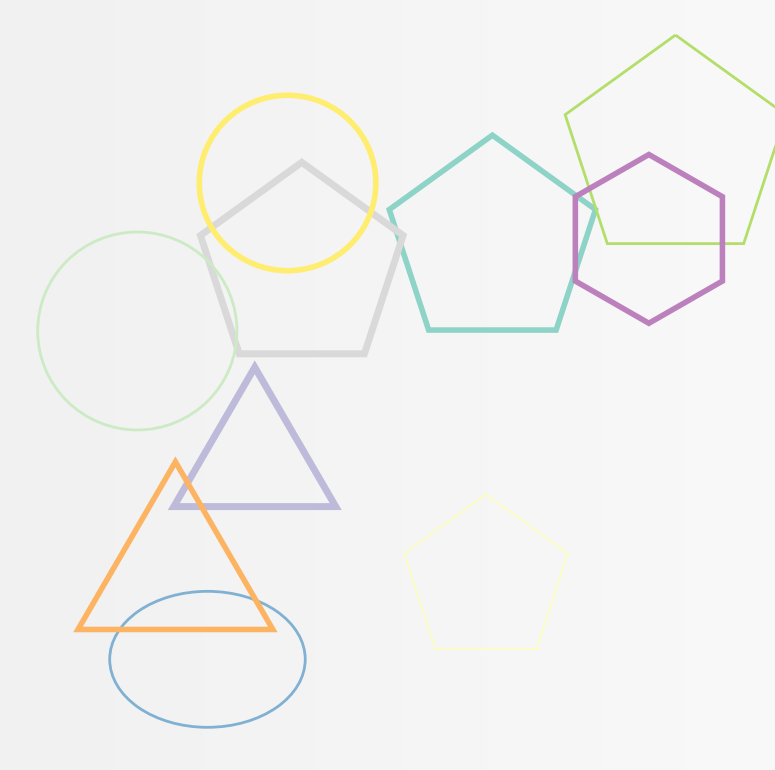[{"shape": "pentagon", "thickness": 2, "radius": 0.7, "center": [0.635, 0.685]}, {"shape": "pentagon", "thickness": 0.5, "radius": 0.56, "center": [0.627, 0.247]}, {"shape": "triangle", "thickness": 2.5, "radius": 0.6, "center": [0.329, 0.402]}, {"shape": "oval", "thickness": 1, "radius": 0.63, "center": [0.268, 0.144]}, {"shape": "triangle", "thickness": 2, "radius": 0.73, "center": [0.226, 0.255]}, {"shape": "pentagon", "thickness": 1, "radius": 0.75, "center": [0.872, 0.805]}, {"shape": "pentagon", "thickness": 2.5, "radius": 0.69, "center": [0.389, 0.652]}, {"shape": "hexagon", "thickness": 2, "radius": 0.55, "center": [0.837, 0.69]}, {"shape": "circle", "thickness": 1, "radius": 0.64, "center": [0.177, 0.57]}, {"shape": "circle", "thickness": 2, "radius": 0.57, "center": [0.371, 0.762]}]